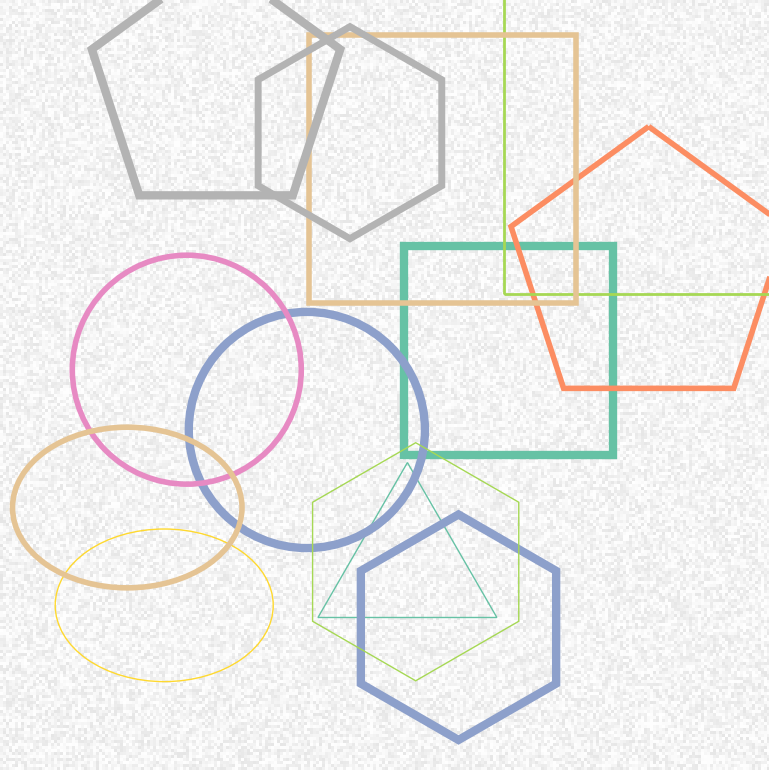[{"shape": "triangle", "thickness": 0.5, "radius": 0.67, "center": [0.529, 0.265]}, {"shape": "square", "thickness": 3, "radius": 0.68, "center": [0.66, 0.545]}, {"shape": "pentagon", "thickness": 2, "radius": 0.94, "center": [0.842, 0.648]}, {"shape": "circle", "thickness": 3, "radius": 0.77, "center": [0.399, 0.442]}, {"shape": "hexagon", "thickness": 3, "radius": 0.73, "center": [0.595, 0.185]}, {"shape": "circle", "thickness": 2, "radius": 0.74, "center": [0.243, 0.52]}, {"shape": "hexagon", "thickness": 0.5, "radius": 0.77, "center": [0.54, 0.27]}, {"shape": "square", "thickness": 1, "radius": 0.99, "center": [0.853, 0.817]}, {"shape": "oval", "thickness": 0.5, "radius": 0.71, "center": [0.213, 0.214]}, {"shape": "square", "thickness": 2, "radius": 0.87, "center": [0.575, 0.78]}, {"shape": "oval", "thickness": 2, "radius": 0.75, "center": [0.165, 0.341]}, {"shape": "hexagon", "thickness": 2.5, "radius": 0.69, "center": [0.454, 0.828]}, {"shape": "pentagon", "thickness": 3, "radius": 0.85, "center": [0.281, 0.884]}]